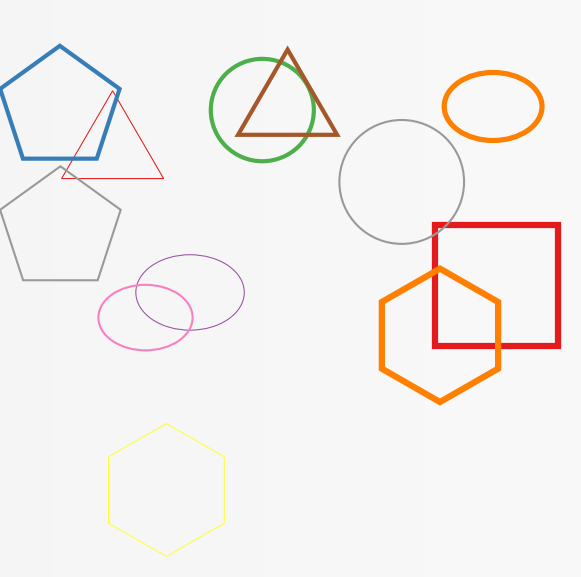[{"shape": "square", "thickness": 3, "radius": 0.53, "center": [0.854, 0.504]}, {"shape": "triangle", "thickness": 0.5, "radius": 0.51, "center": [0.194, 0.741]}, {"shape": "pentagon", "thickness": 2, "radius": 0.54, "center": [0.103, 0.812]}, {"shape": "circle", "thickness": 2, "radius": 0.44, "center": [0.451, 0.809]}, {"shape": "oval", "thickness": 0.5, "radius": 0.47, "center": [0.327, 0.493]}, {"shape": "hexagon", "thickness": 3, "radius": 0.58, "center": [0.757, 0.418]}, {"shape": "oval", "thickness": 2.5, "radius": 0.42, "center": [0.848, 0.815]}, {"shape": "hexagon", "thickness": 0.5, "radius": 0.57, "center": [0.286, 0.151]}, {"shape": "triangle", "thickness": 2, "radius": 0.49, "center": [0.495, 0.815]}, {"shape": "oval", "thickness": 1, "radius": 0.41, "center": [0.25, 0.449]}, {"shape": "circle", "thickness": 1, "radius": 0.54, "center": [0.691, 0.684]}, {"shape": "pentagon", "thickness": 1, "radius": 0.55, "center": [0.104, 0.602]}]